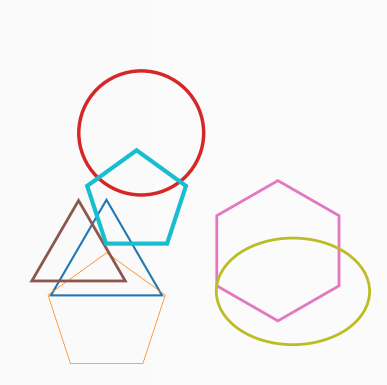[{"shape": "triangle", "thickness": 1.5, "radius": 0.83, "center": [0.275, 0.316]}, {"shape": "pentagon", "thickness": 0.5, "radius": 0.8, "center": [0.275, 0.184]}, {"shape": "circle", "thickness": 2.5, "radius": 0.81, "center": [0.364, 0.655]}, {"shape": "triangle", "thickness": 2, "radius": 0.7, "center": [0.203, 0.34]}, {"shape": "hexagon", "thickness": 2, "radius": 0.91, "center": [0.717, 0.349]}, {"shape": "oval", "thickness": 2, "radius": 0.99, "center": [0.756, 0.243]}, {"shape": "pentagon", "thickness": 3, "radius": 0.67, "center": [0.352, 0.476]}]